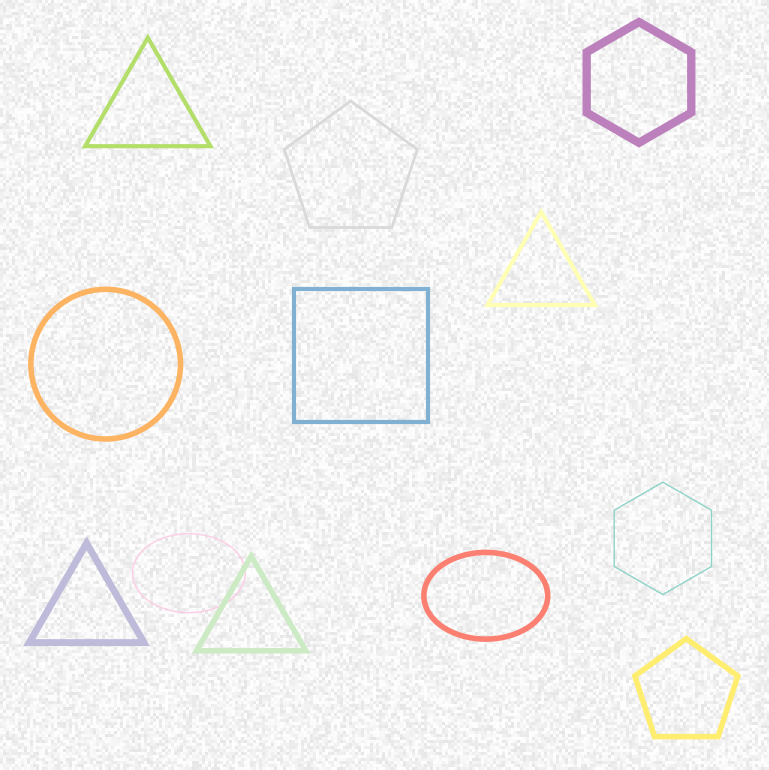[{"shape": "hexagon", "thickness": 0.5, "radius": 0.36, "center": [0.861, 0.301]}, {"shape": "triangle", "thickness": 1.5, "radius": 0.4, "center": [0.703, 0.644]}, {"shape": "triangle", "thickness": 2.5, "radius": 0.43, "center": [0.112, 0.208]}, {"shape": "oval", "thickness": 2, "radius": 0.4, "center": [0.631, 0.226]}, {"shape": "square", "thickness": 1.5, "radius": 0.43, "center": [0.469, 0.538]}, {"shape": "circle", "thickness": 2, "radius": 0.49, "center": [0.137, 0.527]}, {"shape": "triangle", "thickness": 1.5, "radius": 0.47, "center": [0.192, 0.857]}, {"shape": "oval", "thickness": 0.5, "radius": 0.37, "center": [0.245, 0.256]}, {"shape": "pentagon", "thickness": 1, "radius": 0.45, "center": [0.456, 0.778]}, {"shape": "hexagon", "thickness": 3, "radius": 0.39, "center": [0.83, 0.893]}, {"shape": "triangle", "thickness": 2, "radius": 0.41, "center": [0.326, 0.196]}, {"shape": "pentagon", "thickness": 2, "radius": 0.35, "center": [0.891, 0.1]}]